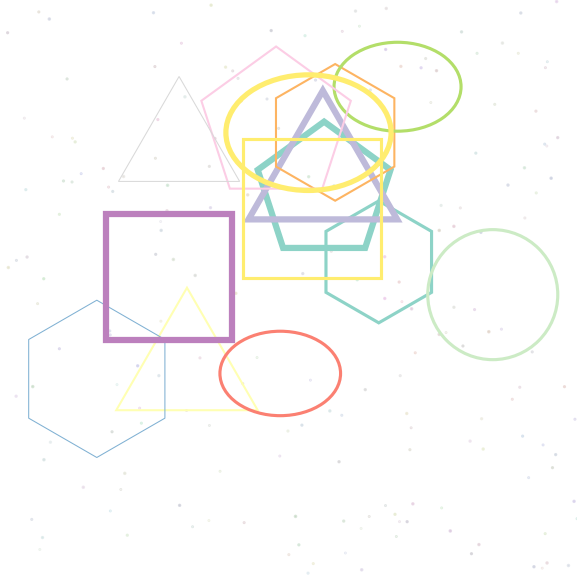[{"shape": "pentagon", "thickness": 3, "radius": 0.6, "center": [0.561, 0.668]}, {"shape": "hexagon", "thickness": 1.5, "radius": 0.53, "center": [0.656, 0.546]}, {"shape": "triangle", "thickness": 1, "radius": 0.71, "center": [0.324, 0.36]}, {"shape": "triangle", "thickness": 3, "radius": 0.74, "center": [0.559, 0.694]}, {"shape": "oval", "thickness": 1.5, "radius": 0.52, "center": [0.485, 0.352]}, {"shape": "hexagon", "thickness": 0.5, "radius": 0.68, "center": [0.168, 0.343]}, {"shape": "hexagon", "thickness": 1, "radius": 0.59, "center": [0.58, 0.77]}, {"shape": "oval", "thickness": 1.5, "radius": 0.55, "center": [0.688, 0.849]}, {"shape": "pentagon", "thickness": 1, "radius": 0.68, "center": [0.478, 0.783]}, {"shape": "triangle", "thickness": 0.5, "radius": 0.61, "center": [0.31, 0.746]}, {"shape": "square", "thickness": 3, "radius": 0.54, "center": [0.292, 0.519]}, {"shape": "circle", "thickness": 1.5, "radius": 0.56, "center": [0.853, 0.489]}, {"shape": "oval", "thickness": 2.5, "radius": 0.72, "center": [0.534, 0.769]}, {"shape": "square", "thickness": 1.5, "radius": 0.6, "center": [0.54, 0.638]}]